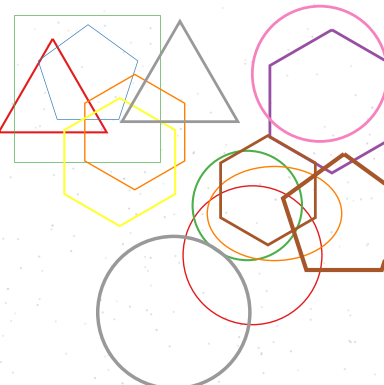[{"shape": "circle", "thickness": 1, "radius": 0.9, "center": [0.656, 0.337]}, {"shape": "triangle", "thickness": 1.5, "radius": 0.81, "center": [0.137, 0.737]}, {"shape": "pentagon", "thickness": 0.5, "radius": 0.68, "center": [0.229, 0.8]}, {"shape": "circle", "thickness": 1.5, "radius": 0.71, "center": [0.642, 0.466]}, {"shape": "square", "thickness": 0.5, "radius": 0.95, "center": [0.226, 0.77]}, {"shape": "hexagon", "thickness": 2, "radius": 0.93, "center": [0.862, 0.737]}, {"shape": "hexagon", "thickness": 1, "radius": 0.75, "center": [0.35, 0.657]}, {"shape": "oval", "thickness": 1, "radius": 0.87, "center": [0.713, 0.445]}, {"shape": "hexagon", "thickness": 1.5, "radius": 0.83, "center": [0.311, 0.579]}, {"shape": "pentagon", "thickness": 3, "radius": 0.83, "center": [0.894, 0.433]}, {"shape": "hexagon", "thickness": 2, "radius": 0.71, "center": [0.696, 0.506]}, {"shape": "circle", "thickness": 2, "radius": 0.88, "center": [0.831, 0.808]}, {"shape": "circle", "thickness": 2.5, "radius": 0.99, "center": [0.451, 0.188]}, {"shape": "triangle", "thickness": 2, "radius": 0.87, "center": [0.467, 0.771]}]